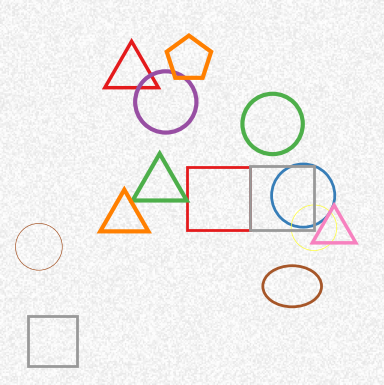[{"shape": "square", "thickness": 2, "radius": 0.41, "center": [0.568, 0.485]}, {"shape": "triangle", "thickness": 2.5, "radius": 0.4, "center": [0.342, 0.812]}, {"shape": "circle", "thickness": 2, "radius": 0.41, "center": [0.787, 0.492]}, {"shape": "circle", "thickness": 3, "radius": 0.39, "center": [0.708, 0.678]}, {"shape": "triangle", "thickness": 3, "radius": 0.41, "center": [0.415, 0.52]}, {"shape": "circle", "thickness": 3, "radius": 0.4, "center": [0.431, 0.735]}, {"shape": "triangle", "thickness": 3, "radius": 0.36, "center": [0.323, 0.435]}, {"shape": "pentagon", "thickness": 3, "radius": 0.3, "center": [0.491, 0.847]}, {"shape": "circle", "thickness": 0.5, "radius": 0.3, "center": [0.816, 0.408]}, {"shape": "circle", "thickness": 0.5, "radius": 0.3, "center": [0.101, 0.359]}, {"shape": "oval", "thickness": 2, "radius": 0.38, "center": [0.759, 0.256]}, {"shape": "triangle", "thickness": 2.5, "radius": 0.33, "center": [0.868, 0.402]}, {"shape": "square", "thickness": 2, "radius": 0.32, "center": [0.137, 0.114]}, {"shape": "square", "thickness": 2, "radius": 0.42, "center": [0.732, 0.486]}]